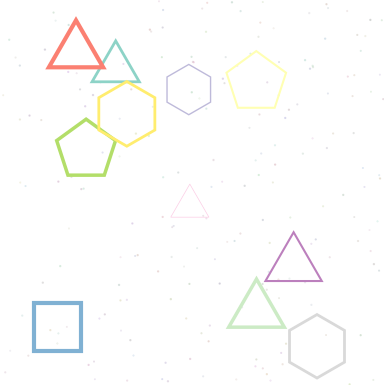[{"shape": "triangle", "thickness": 2, "radius": 0.35, "center": [0.301, 0.823]}, {"shape": "pentagon", "thickness": 1.5, "radius": 0.41, "center": [0.666, 0.786]}, {"shape": "hexagon", "thickness": 1, "radius": 0.33, "center": [0.49, 0.767]}, {"shape": "triangle", "thickness": 3, "radius": 0.41, "center": [0.197, 0.866]}, {"shape": "square", "thickness": 3, "radius": 0.31, "center": [0.15, 0.151]}, {"shape": "pentagon", "thickness": 2.5, "radius": 0.4, "center": [0.224, 0.61]}, {"shape": "triangle", "thickness": 0.5, "radius": 0.29, "center": [0.493, 0.465]}, {"shape": "hexagon", "thickness": 2, "radius": 0.41, "center": [0.823, 0.101]}, {"shape": "triangle", "thickness": 1.5, "radius": 0.42, "center": [0.763, 0.312]}, {"shape": "triangle", "thickness": 2.5, "radius": 0.42, "center": [0.666, 0.192]}, {"shape": "hexagon", "thickness": 2, "radius": 0.42, "center": [0.329, 0.704]}]